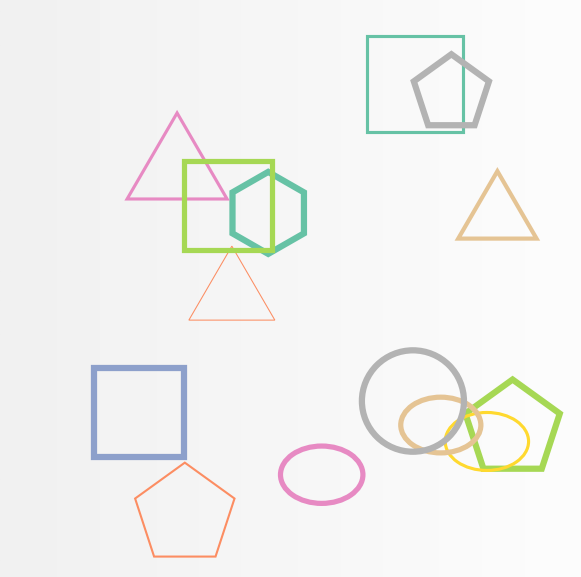[{"shape": "hexagon", "thickness": 3, "radius": 0.35, "center": [0.461, 0.631]}, {"shape": "square", "thickness": 1.5, "radius": 0.41, "center": [0.714, 0.854]}, {"shape": "triangle", "thickness": 0.5, "radius": 0.43, "center": [0.399, 0.488]}, {"shape": "pentagon", "thickness": 1, "radius": 0.45, "center": [0.318, 0.108]}, {"shape": "square", "thickness": 3, "radius": 0.39, "center": [0.239, 0.285]}, {"shape": "oval", "thickness": 2.5, "radius": 0.35, "center": [0.553, 0.177]}, {"shape": "triangle", "thickness": 1.5, "radius": 0.5, "center": [0.305, 0.704]}, {"shape": "pentagon", "thickness": 3, "radius": 0.43, "center": [0.882, 0.257]}, {"shape": "square", "thickness": 2.5, "radius": 0.38, "center": [0.392, 0.643]}, {"shape": "oval", "thickness": 1.5, "radius": 0.36, "center": [0.838, 0.235]}, {"shape": "triangle", "thickness": 2, "radius": 0.39, "center": [0.856, 0.625]}, {"shape": "oval", "thickness": 2.5, "radius": 0.34, "center": [0.758, 0.263]}, {"shape": "circle", "thickness": 3, "radius": 0.44, "center": [0.71, 0.305]}, {"shape": "pentagon", "thickness": 3, "radius": 0.34, "center": [0.777, 0.837]}]